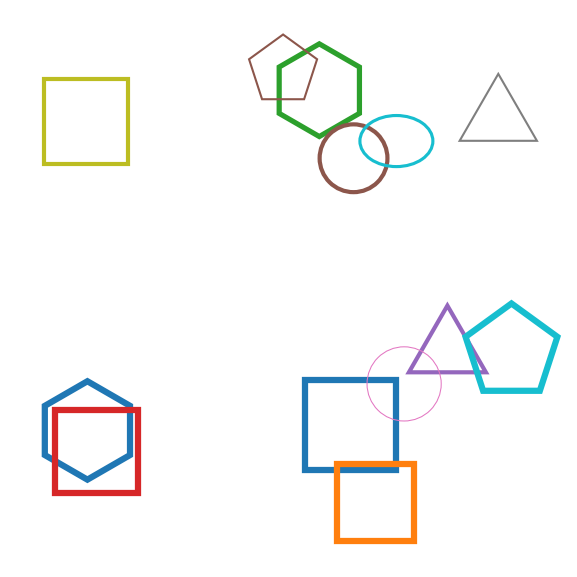[{"shape": "square", "thickness": 3, "radius": 0.39, "center": [0.607, 0.263]}, {"shape": "hexagon", "thickness": 3, "radius": 0.43, "center": [0.151, 0.254]}, {"shape": "square", "thickness": 3, "radius": 0.33, "center": [0.651, 0.129]}, {"shape": "hexagon", "thickness": 2.5, "radius": 0.4, "center": [0.553, 0.843]}, {"shape": "square", "thickness": 3, "radius": 0.36, "center": [0.167, 0.217]}, {"shape": "triangle", "thickness": 2, "radius": 0.38, "center": [0.775, 0.393]}, {"shape": "pentagon", "thickness": 1, "radius": 0.31, "center": [0.49, 0.877]}, {"shape": "circle", "thickness": 2, "radius": 0.29, "center": [0.612, 0.725]}, {"shape": "circle", "thickness": 0.5, "radius": 0.32, "center": [0.7, 0.334]}, {"shape": "triangle", "thickness": 1, "radius": 0.39, "center": [0.863, 0.794]}, {"shape": "square", "thickness": 2, "radius": 0.37, "center": [0.149, 0.788]}, {"shape": "pentagon", "thickness": 3, "radius": 0.42, "center": [0.886, 0.39]}, {"shape": "oval", "thickness": 1.5, "radius": 0.32, "center": [0.686, 0.755]}]